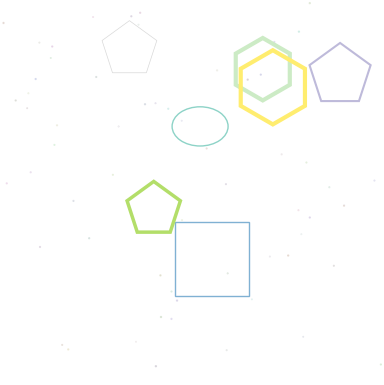[{"shape": "oval", "thickness": 1, "radius": 0.36, "center": [0.52, 0.672]}, {"shape": "pentagon", "thickness": 1.5, "radius": 0.42, "center": [0.883, 0.805]}, {"shape": "square", "thickness": 1, "radius": 0.48, "center": [0.551, 0.327]}, {"shape": "pentagon", "thickness": 2.5, "radius": 0.36, "center": [0.399, 0.456]}, {"shape": "pentagon", "thickness": 0.5, "radius": 0.37, "center": [0.336, 0.872]}, {"shape": "hexagon", "thickness": 3, "radius": 0.41, "center": [0.683, 0.82]}, {"shape": "hexagon", "thickness": 3, "radius": 0.48, "center": [0.709, 0.773]}]